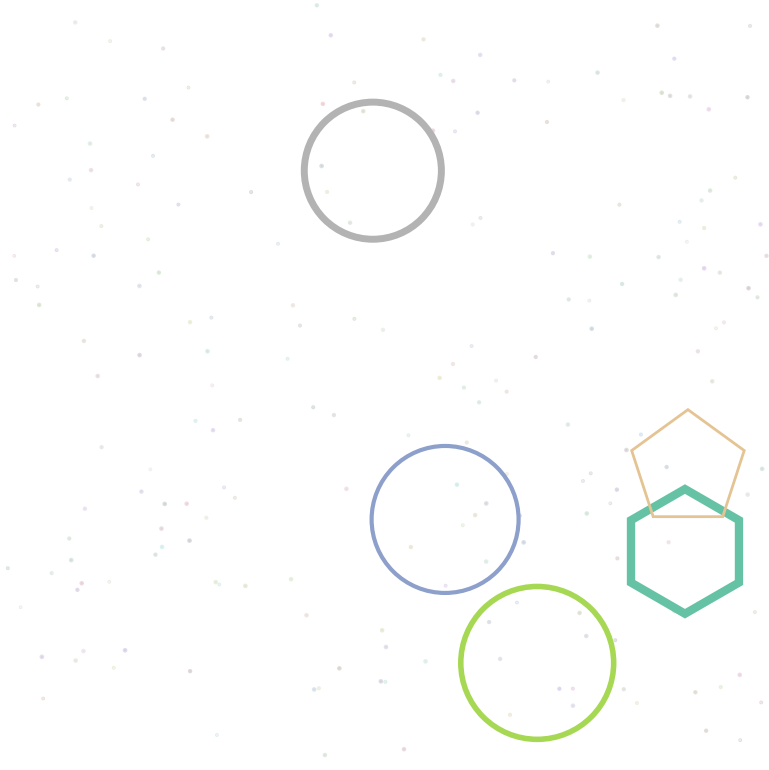[{"shape": "hexagon", "thickness": 3, "radius": 0.4, "center": [0.89, 0.284]}, {"shape": "circle", "thickness": 1.5, "radius": 0.48, "center": [0.578, 0.325]}, {"shape": "circle", "thickness": 2, "radius": 0.5, "center": [0.698, 0.139]}, {"shape": "pentagon", "thickness": 1, "radius": 0.38, "center": [0.893, 0.391]}, {"shape": "circle", "thickness": 2.5, "radius": 0.45, "center": [0.484, 0.778]}]